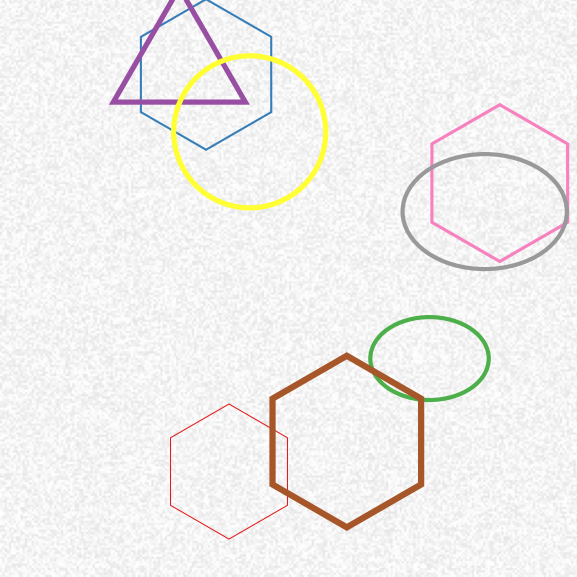[{"shape": "hexagon", "thickness": 0.5, "radius": 0.58, "center": [0.397, 0.183]}, {"shape": "hexagon", "thickness": 1, "radius": 0.65, "center": [0.357, 0.87]}, {"shape": "oval", "thickness": 2, "radius": 0.51, "center": [0.744, 0.378]}, {"shape": "triangle", "thickness": 2.5, "radius": 0.66, "center": [0.311, 0.888]}, {"shape": "circle", "thickness": 2.5, "radius": 0.66, "center": [0.432, 0.771]}, {"shape": "hexagon", "thickness": 3, "radius": 0.74, "center": [0.601, 0.235]}, {"shape": "hexagon", "thickness": 1.5, "radius": 0.68, "center": [0.865, 0.682]}, {"shape": "oval", "thickness": 2, "radius": 0.71, "center": [0.839, 0.633]}]